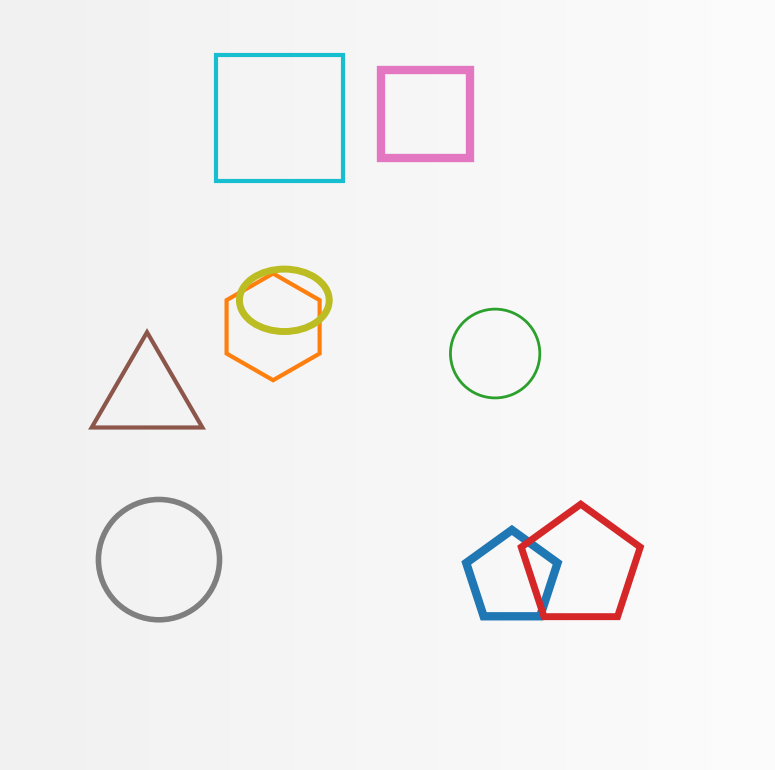[{"shape": "pentagon", "thickness": 3, "radius": 0.31, "center": [0.66, 0.25]}, {"shape": "hexagon", "thickness": 1.5, "radius": 0.35, "center": [0.352, 0.576]}, {"shape": "circle", "thickness": 1, "radius": 0.29, "center": [0.639, 0.541]}, {"shape": "pentagon", "thickness": 2.5, "radius": 0.4, "center": [0.749, 0.264]}, {"shape": "triangle", "thickness": 1.5, "radius": 0.41, "center": [0.19, 0.486]}, {"shape": "square", "thickness": 3, "radius": 0.29, "center": [0.549, 0.852]}, {"shape": "circle", "thickness": 2, "radius": 0.39, "center": [0.205, 0.273]}, {"shape": "oval", "thickness": 2.5, "radius": 0.29, "center": [0.367, 0.61]}, {"shape": "square", "thickness": 1.5, "radius": 0.41, "center": [0.361, 0.847]}]